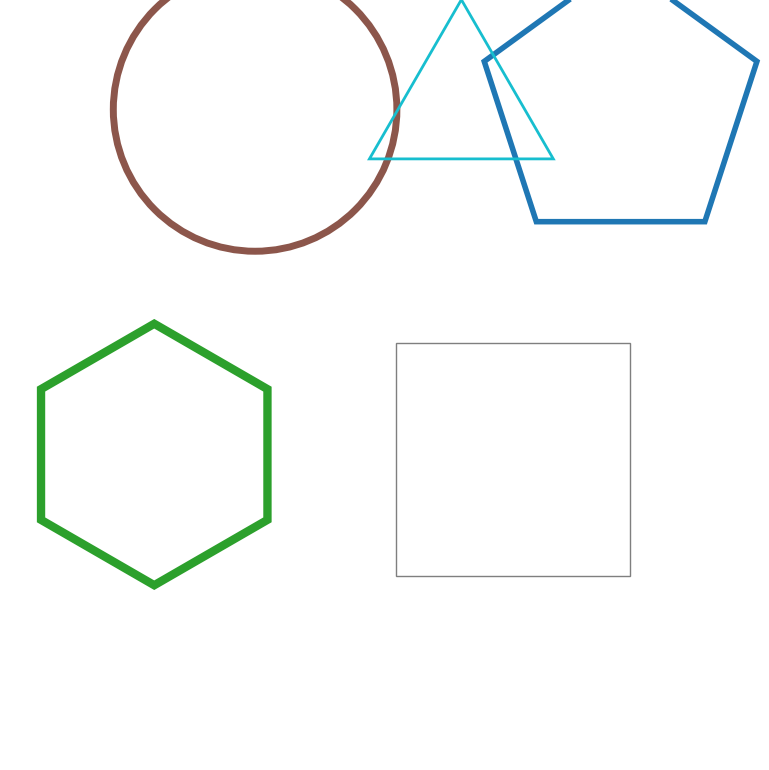[{"shape": "pentagon", "thickness": 2, "radius": 0.93, "center": [0.806, 0.863]}, {"shape": "hexagon", "thickness": 3, "radius": 0.85, "center": [0.2, 0.41]}, {"shape": "circle", "thickness": 2.5, "radius": 0.92, "center": [0.331, 0.858]}, {"shape": "square", "thickness": 0.5, "radius": 0.76, "center": [0.666, 0.403]}, {"shape": "triangle", "thickness": 1, "radius": 0.69, "center": [0.599, 0.863]}]